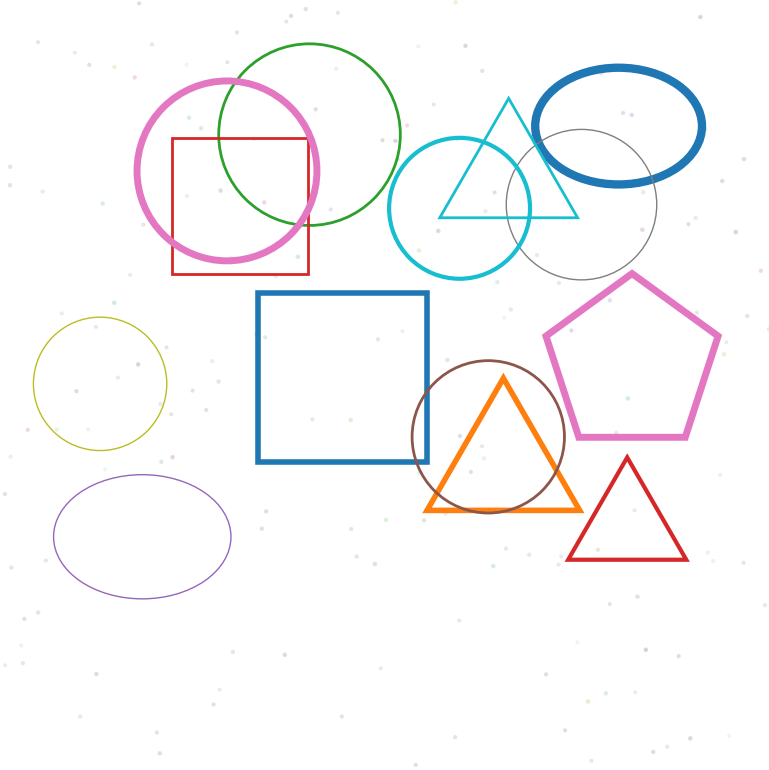[{"shape": "square", "thickness": 2, "radius": 0.55, "center": [0.445, 0.51]}, {"shape": "oval", "thickness": 3, "radius": 0.54, "center": [0.803, 0.836]}, {"shape": "triangle", "thickness": 2, "radius": 0.57, "center": [0.654, 0.394]}, {"shape": "circle", "thickness": 1, "radius": 0.59, "center": [0.402, 0.825]}, {"shape": "triangle", "thickness": 1.5, "radius": 0.44, "center": [0.815, 0.317]}, {"shape": "square", "thickness": 1, "radius": 0.44, "center": [0.311, 0.732]}, {"shape": "oval", "thickness": 0.5, "radius": 0.58, "center": [0.185, 0.303]}, {"shape": "circle", "thickness": 1, "radius": 0.49, "center": [0.634, 0.433]}, {"shape": "pentagon", "thickness": 2.5, "radius": 0.59, "center": [0.821, 0.527]}, {"shape": "circle", "thickness": 2.5, "radius": 0.58, "center": [0.295, 0.778]}, {"shape": "circle", "thickness": 0.5, "radius": 0.49, "center": [0.755, 0.734]}, {"shape": "circle", "thickness": 0.5, "radius": 0.43, "center": [0.13, 0.501]}, {"shape": "circle", "thickness": 1.5, "radius": 0.46, "center": [0.597, 0.729]}, {"shape": "triangle", "thickness": 1, "radius": 0.52, "center": [0.661, 0.769]}]